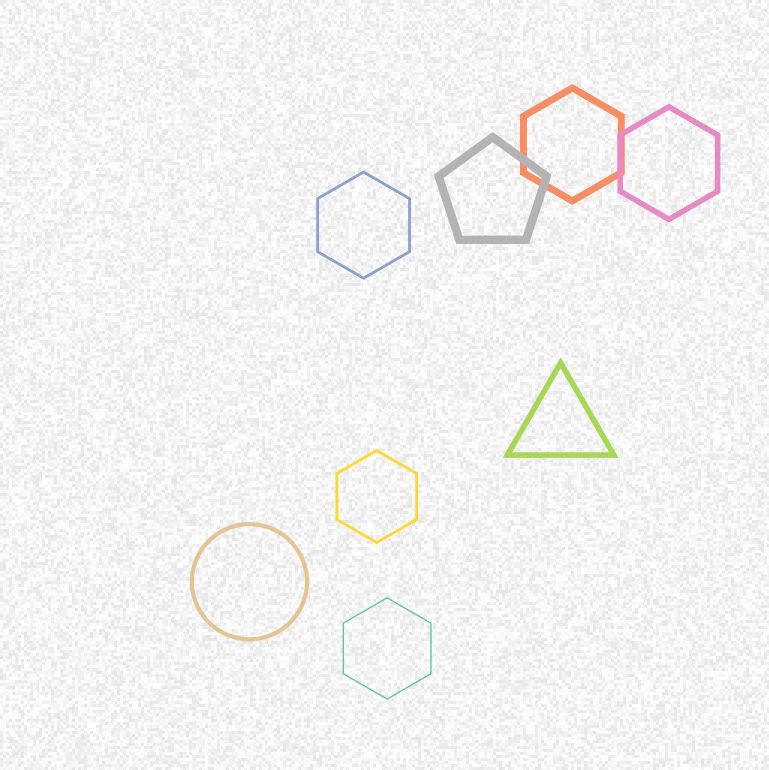[{"shape": "hexagon", "thickness": 0.5, "radius": 0.33, "center": [0.503, 0.158]}, {"shape": "hexagon", "thickness": 2.5, "radius": 0.37, "center": [0.743, 0.812]}, {"shape": "hexagon", "thickness": 1, "radius": 0.34, "center": [0.472, 0.708]}, {"shape": "hexagon", "thickness": 2, "radius": 0.37, "center": [0.869, 0.788]}, {"shape": "triangle", "thickness": 2, "radius": 0.4, "center": [0.728, 0.449]}, {"shape": "hexagon", "thickness": 1, "radius": 0.3, "center": [0.489, 0.355]}, {"shape": "circle", "thickness": 1.5, "radius": 0.37, "center": [0.324, 0.245]}, {"shape": "pentagon", "thickness": 3, "radius": 0.37, "center": [0.64, 0.748]}]